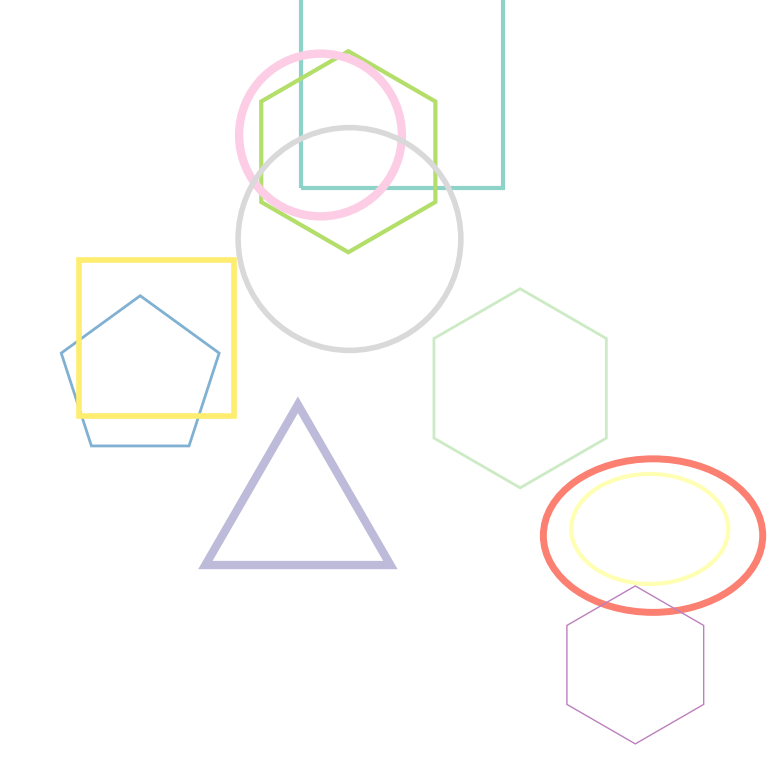[{"shape": "square", "thickness": 1.5, "radius": 0.66, "center": [0.522, 0.887]}, {"shape": "oval", "thickness": 1.5, "radius": 0.51, "center": [0.844, 0.313]}, {"shape": "triangle", "thickness": 3, "radius": 0.69, "center": [0.387, 0.336]}, {"shape": "oval", "thickness": 2.5, "radius": 0.71, "center": [0.848, 0.304]}, {"shape": "pentagon", "thickness": 1, "radius": 0.54, "center": [0.182, 0.508]}, {"shape": "hexagon", "thickness": 1.5, "radius": 0.65, "center": [0.452, 0.803]}, {"shape": "circle", "thickness": 3, "radius": 0.53, "center": [0.416, 0.825]}, {"shape": "circle", "thickness": 2, "radius": 0.72, "center": [0.454, 0.69]}, {"shape": "hexagon", "thickness": 0.5, "radius": 0.51, "center": [0.825, 0.136]}, {"shape": "hexagon", "thickness": 1, "radius": 0.65, "center": [0.676, 0.496]}, {"shape": "square", "thickness": 2, "radius": 0.5, "center": [0.204, 0.561]}]